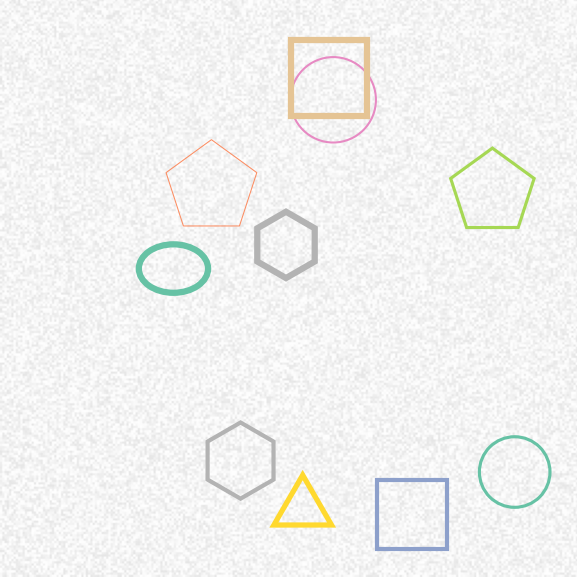[{"shape": "oval", "thickness": 3, "radius": 0.3, "center": [0.3, 0.534]}, {"shape": "circle", "thickness": 1.5, "radius": 0.31, "center": [0.891, 0.182]}, {"shape": "pentagon", "thickness": 0.5, "radius": 0.41, "center": [0.366, 0.675]}, {"shape": "square", "thickness": 2, "radius": 0.3, "center": [0.713, 0.108]}, {"shape": "circle", "thickness": 1, "radius": 0.37, "center": [0.577, 0.826]}, {"shape": "pentagon", "thickness": 1.5, "radius": 0.38, "center": [0.853, 0.667]}, {"shape": "triangle", "thickness": 2.5, "radius": 0.29, "center": [0.524, 0.119]}, {"shape": "square", "thickness": 3, "radius": 0.33, "center": [0.57, 0.864]}, {"shape": "hexagon", "thickness": 2, "radius": 0.33, "center": [0.417, 0.202]}, {"shape": "hexagon", "thickness": 3, "radius": 0.29, "center": [0.495, 0.575]}]